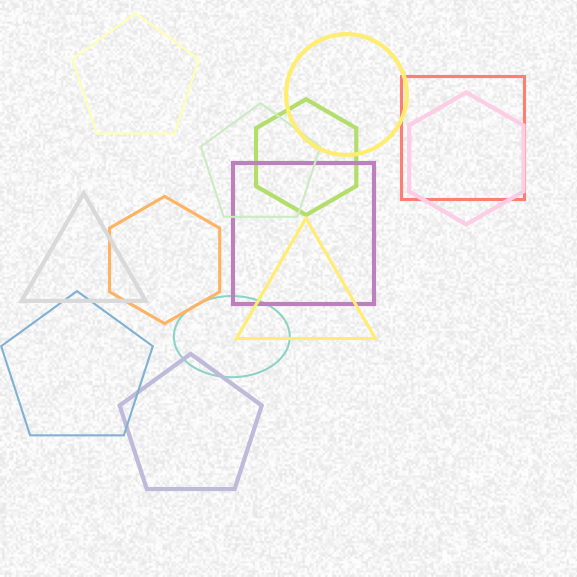[{"shape": "oval", "thickness": 1, "radius": 0.5, "center": [0.401, 0.416]}, {"shape": "pentagon", "thickness": 1, "radius": 0.58, "center": [0.235, 0.861]}, {"shape": "pentagon", "thickness": 2, "radius": 0.65, "center": [0.33, 0.257]}, {"shape": "square", "thickness": 1.5, "radius": 0.53, "center": [0.801, 0.761]}, {"shape": "pentagon", "thickness": 1, "radius": 0.69, "center": [0.133, 0.357]}, {"shape": "hexagon", "thickness": 1.5, "radius": 0.55, "center": [0.285, 0.549]}, {"shape": "hexagon", "thickness": 2, "radius": 0.5, "center": [0.53, 0.727]}, {"shape": "hexagon", "thickness": 2, "radius": 0.57, "center": [0.808, 0.725]}, {"shape": "triangle", "thickness": 2, "radius": 0.62, "center": [0.145, 0.54]}, {"shape": "square", "thickness": 2, "radius": 0.61, "center": [0.525, 0.596]}, {"shape": "pentagon", "thickness": 1, "radius": 0.54, "center": [0.451, 0.712]}, {"shape": "circle", "thickness": 2, "radius": 0.52, "center": [0.6, 0.835]}, {"shape": "triangle", "thickness": 1.5, "radius": 0.69, "center": [0.53, 0.482]}]